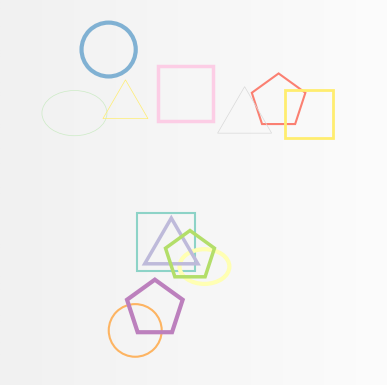[{"shape": "square", "thickness": 1.5, "radius": 0.38, "center": [0.429, 0.371]}, {"shape": "oval", "thickness": 3, "radius": 0.32, "center": [0.528, 0.308]}, {"shape": "triangle", "thickness": 2.5, "radius": 0.4, "center": [0.442, 0.354]}, {"shape": "pentagon", "thickness": 1.5, "radius": 0.36, "center": [0.719, 0.737]}, {"shape": "circle", "thickness": 3, "radius": 0.35, "center": [0.28, 0.871]}, {"shape": "circle", "thickness": 1.5, "radius": 0.34, "center": [0.349, 0.142]}, {"shape": "pentagon", "thickness": 2.5, "radius": 0.33, "center": [0.49, 0.335]}, {"shape": "square", "thickness": 2.5, "radius": 0.36, "center": [0.478, 0.757]}, {"shape": "triangle", "thickness": 0.5, "radius": 0.4, "center": [0.631, 0.694]}, {"shape": "pentagon", "thickness": 3, "radius": 0.38, "center": [0.4, 0.198]}, {"shape": "oval", "thickness": 0.5, "radius": 0.42, "center": [0.192, 0.706]}, {"shape": "square", "thickness": 2, "radius": 0.31, "center": [0.798, 0.704]}, {"shape": "triangle", "thickness": 0.5, "radius": 0.34, "center": [0.324, 0.725]}]